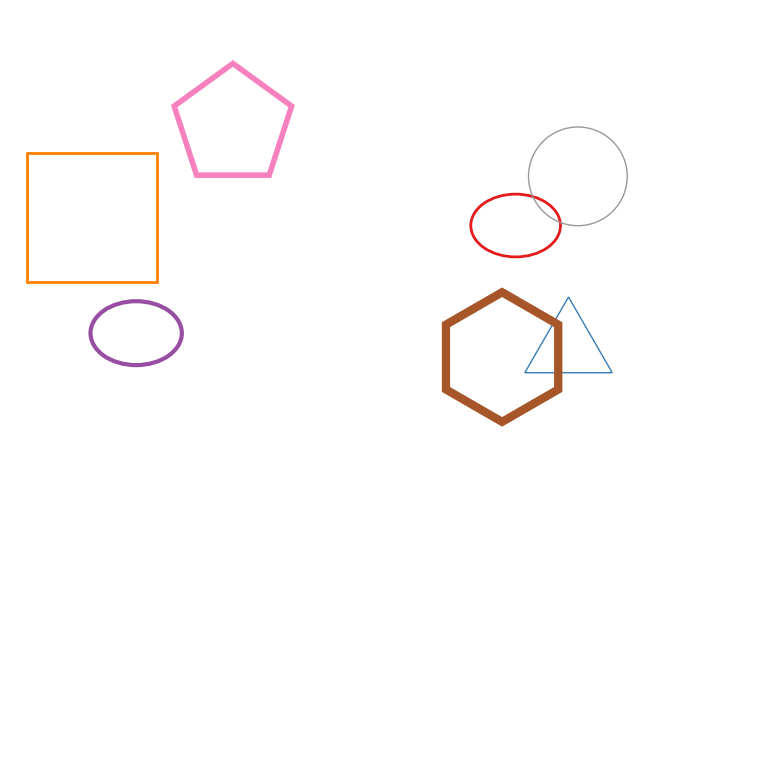[{"shape": "oval", "thickness": 1, "radius": 0.29, "center": [0.67, 0.707]}, {"shape": "triangle", "thickness": 0.5, "radius": 0.33, "center": [0.738, 0.549]}, {"shape": "oval", "thickness": 1.5, "radius": 0.3, "center": [0.177, 0.567]}, {"shape": "square", "thickness": 1, "radius": 0.42, "center": [0.12, 0.717]}, {"shape": "hexagon", "thickness": 3, "radius": 0.42, "center": [0.652, 0.536]}, {"shape": "pentagon", "thickness": 2, "radius": 0.4, "center": [0.302, 0.837]}, {"shape": "circle", "thickness": 0.5, "radius": 0.32, "center": [0.75, 0.771]}]